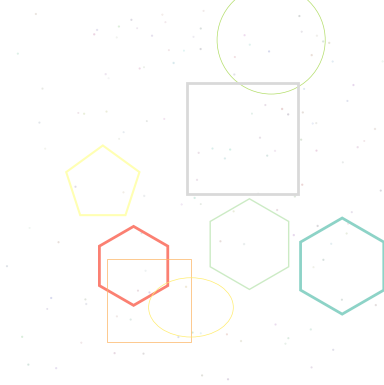[{"shape": "hexagon", "thickness": 2, "radius": 0.62, "center": [0.889, 0.309]}, {"shape": "pentagon", "thickness": 1.5, "radius": 0.5, "center": [0.267, 0.522]}, {"shape": "hexagon", "thickness": 2, "radius": 0.51, "center": [0.347, 0.309]}, {"shape": "square", "thickness": 0.5, "radius": 0.54, "center": [0.387, 0.22]}, {"shape": "circle", "thickness": 0.5, "radius": 0.7, "center": [0.704, 0.896]}, {"shape": "square", "thickness": 2, "radius": 0.72, "center": [0.63, 0.641]}, {"shape": "hexagon", "thickness": 1, "radius": 0.59, "center": [0.648, 0.366]}, {"shape": "oval", "thickness": 0.5, "radius": 0.55, "center": [0.496, 0.202]}]